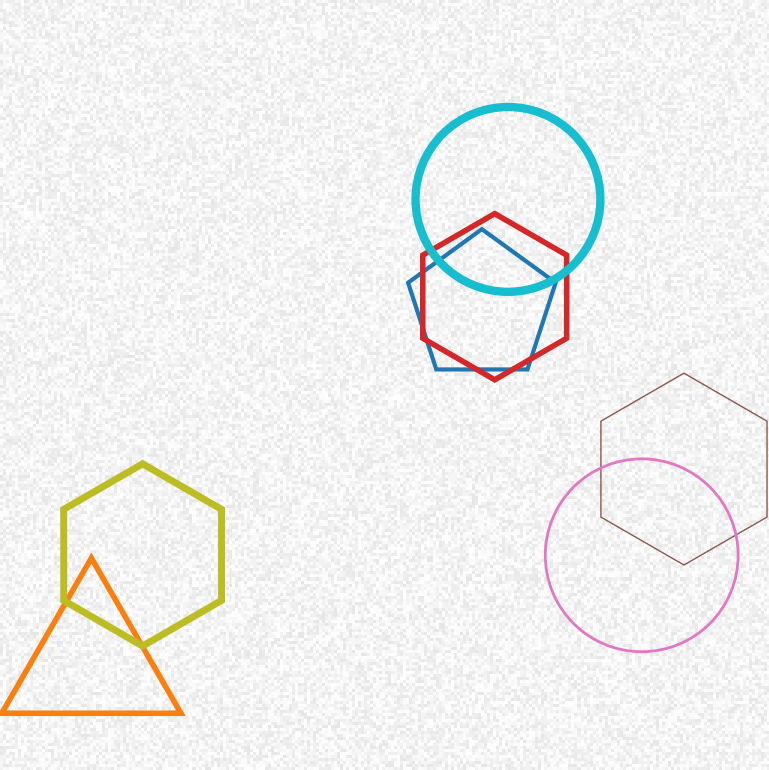[{"shape": "pentagon", "thickness": 1.5, "radius": 0.5, "center": [0.626, 0.602]}, {"shape": "triangle", "thickness": 2, "radius": 0.67, "center": [0.119, 0.141]}, {"shape": "hexagon", "thickness": 2, "radius": 0.54, "center": [0.643, 0.615]}, {"shape": "hexagon", "thickness": 0.5, "radius": 0.62, "center": [0.888, 0.391]}, {"shape": "circle", "thickness": 1, "radius": 0.63, "center": [0.833, 0.279]}, {"shape": "hexagon", "thickness": 2.5, "radius": 0.59, "center": [0.185, 0.279]}, {"shape": "circle", "thickness": 3, "radius": 0.6, "center": [0.66, 0.741]}]